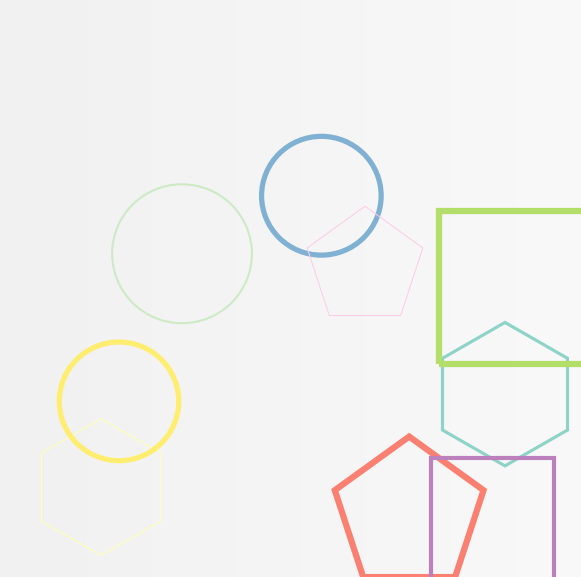[{"shape": "hexagon", "thickness": 1.5, "radius": 0.62, "center": [0.869, 0.317]}, {"shape": "hexagon", "thickness": 0.5, "radius": 0.59, "center": [0.174, 0.156]}, {"shape": "pentagon", "thickness": 3, "radius": 0.67, "center": [0.704, 0.109]}, {"shape": "circle", "thickness": 2.5, "radius": 0.51, "center": [0.553, 0.66]}, {"shape": "square", "thickness": 3, "radius": 0.66, "center": [0.889, 0.501]}, {"shape": "pentagon", "thickness": 0.5, "radius": 0.52, "center": [0.628, 0.537]}, {"shape": "square", "thickness": 2, "radius": 0.53, "center": [0.848, 0.1]}, {"shape": "circle", "thickness": 1, "radius": 0.6, "center": [0.313, 0.56]}, {"shape": "circle", "thickness": 2.5, "radius": 0.51, "center": [0.205, 0.304]}]